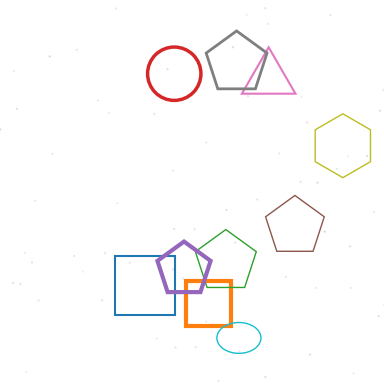[{"shape": "square", "thickness": 1.5, "radius": 0.39, "center": [0.376, 0.259]}, {"shape": "square", "thickness": 3, "radius": 0.29, "center": [0.541, 0.211]}, {"shape": "pentagon", "thickness": 1, "radius": 0.42, "center": [0.587, 0.321]}, {"shape": "circle", "thickness": 2.5, "radius": 0.35, "center": [0.453, 0.809]}, {"shape": "pentagon", "thickness": 3, "radius": 0.36, "center": [0.478, 0.3]}, {"shape": "pentagon", "thickness": 1, "radius": 0.4, "center": [0.766, 0.412]}, {"shape": "triangle", "thickness": 1.5, "radius": 0.4, "center": [0.698, 0.797]}, {"shape": "pentagon", "thickness": 2, "radius": 0.42, "center": [0.615, 0.837]}, {"shape": "hexagon", "thickness": 1, "radius": 0.41, "center": [0.891, 0.621]}, {"shape": "oval", "thickness": 1, "radius": 0.29, "center": [0.621, 0.122]}]